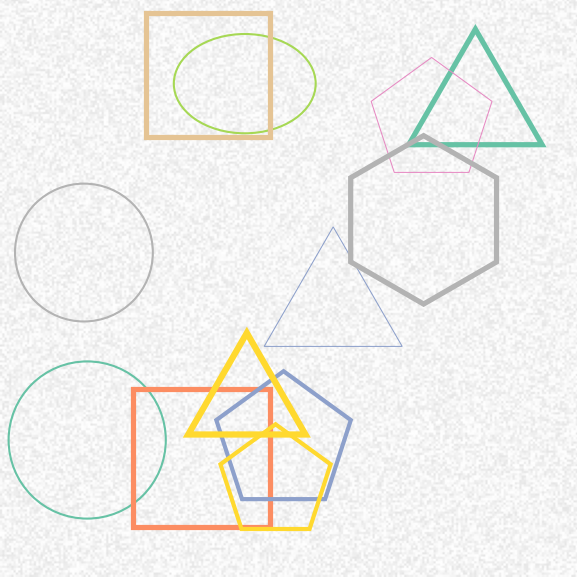[{"shape": "circle", "thickness": 1, "radius": 0.68, "center": [0.151, 0.237]}, {"shape": "triangle", "thickness": 2.5, "radius": 0.67, "center": [0.823, 0.815]}, {"shape": "square", "thickness": 2.5, "radius": 0.6, "center": [0.349, 0.207]}, {"shape": "pentagon", "thickness": 2, "radius": 0.61, "center": [0.491, 0.234]}, {"shape": "triangle", "thickness": 0.5, "radius": 0.69, "center": [0.577, 0.468]}, {"shape": "pentagon", "thickness": 0.5, "radius": 0.55, "center": [0.747, 0.79]}, {"shape": "oval", "thickness": 1, "radius": 0.61, "center": [0.424, 0.854]}, {"shape": "pentagon", "thickness": 2, "radius": 0.5, "center": [0.477, 0.164]}, {"shape": "triangle", "thickness": 3, "radius": 0.59, "center": [0.427, 0.305]}, {"shape": "square", "thickness": 2.5, "radius": 0.53, "center": [0.36, 0.87]}, {"shape": "hexagon", "thickness": 2.5, "radius": 0.73, "center": [0.734, 0.618]}, {"shape": "circle", "thickness": 1, "radius": 0.6, "center": [0.145, 0.562]}]